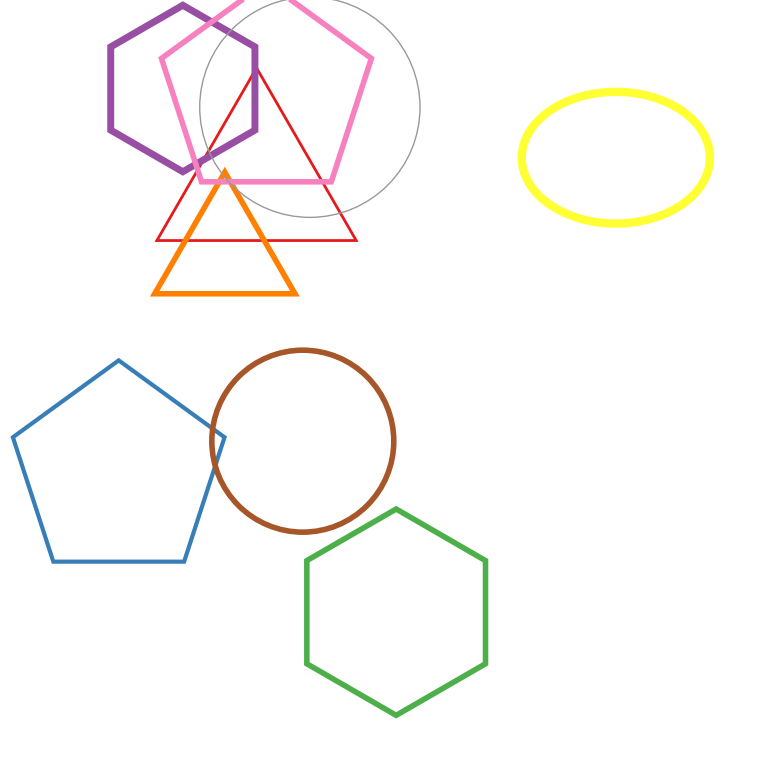[{"shape": "triangle", "thickness": 1, "radius": 0.75, "center": [0.333, 0.762]}, {"shape": "pentagon", "thickness": 1.5, "radius": 0.72, "center": [0.154, 0.387]}, {"shape": "hexagon", "thickness": 2, "radius": 0.67, "center": [0.515, 0.205]}, {"shape": "hexagon", "thickness": 2.5, "radius": 0.54, "center": [0.237, 0.885]}, {"shape": "triangle", "thickness": 2, "radius": 0.53, "center": [0.292, 0.671]}, {"shape": "oval", "thickness": 3, "radius": 0.61, "center": [0.8, 0.795]}, {"shape": "circle", "thickness": 2, "radius": 0.59, "center": [0.393, 0.427]}, {"shape": "pentagon", "thickness": 2, "radius": 0.72, "center": [0.346, 0.88]}, {"shape": "circle", "thickness": 0.5, "radius": 0.72, "center": [0.402, 0.861]}]